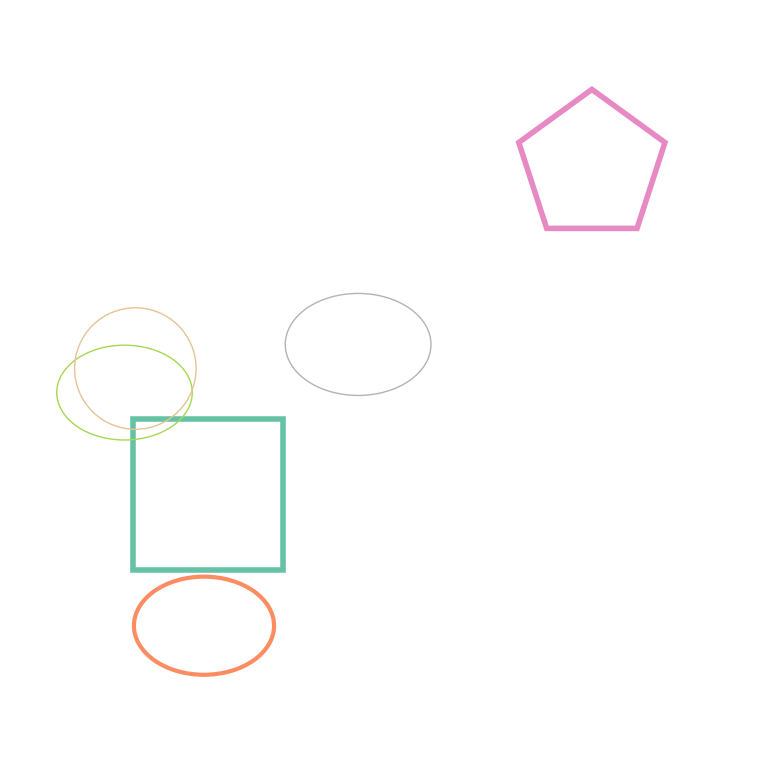[{"shape": "square", "thickness": 2, "radius": 0.49, "center": [0.27, 0.358]}, {"shape": "oval", "thickness": 1.5, "radius": 0.46, "center": [0.265, 0.187]}, {"shape": "pentagon", "thickness": 2, "radius": 0.5, "center": [0.769, 0.784]}, {"shape": "oval", "thickness": 0.5, "radius": 0.44, "center": [0.162, 0.49]}, {"shape": "circle", "thickness": 0.5, "radius": 0.39, "center": [0.176, 0.521]}, {"shape": "oval", "thickness": 0.5, "radius": 0.47, "center": [0.465, 0.553]}]